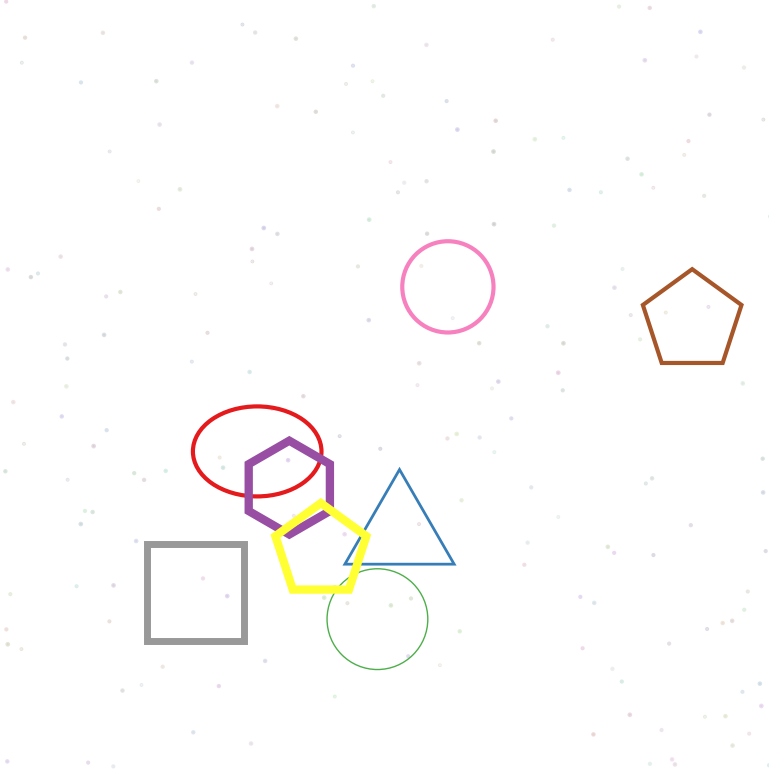[{"shape": "oval", "thickness": 1.5, "radius": 0.42, "center": [0.334, 0.414]}, {"shape": "triangle", "thickness": 1, "radius": 0.41, "center": [0.519, 0.308]}, {"shape": "circle", "thickness": 0.5, "radius": 0.33, "center": [0.49, 0.196]}, {"shape": "hexagon", "thickness": 3, "radius": 0.3, "center": [0.376, 0.367]}, {"shape": "pentagon", "thickness": 3, "radius": 0.31, "center": [0.417, 0.285]}, {"shape": "pentagon", "thickness": 1.5, "radius": 0.34, "center": [0.899, 0.583]}, {"shape": "circle", "thickness": 1.5, "radius": 0.3, "center": [0.582, 0.627]}, {"shape": "square", "thickness": 2.5, "radius": 0.32, "center": [0.254, 0.23]}]